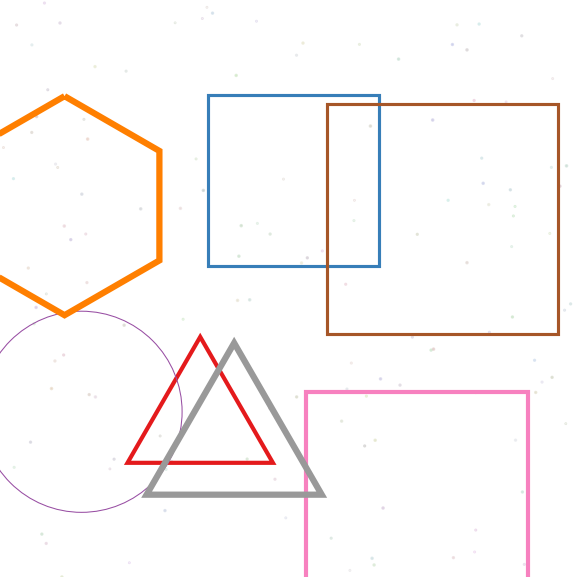[{"shape": "triangle", "thickness": 2, "radius": 0.73, "center": [0.347, 0.27]}, {"shape": "square", "thickness": 1.5, "radius": 0.74, "center": [0.508, 0.686]}, {"shape": "circle", "thickness": 0.5, "radius": 0.87, "center": [0.141, 0.286]}, {"shape": "hexagon", "thickness": 3, "radius": 0.95, "center": [0.112, 0.643]}, {"shape": "square", "thickness": 1.5, "radius": 1.0, "center": [0.766, 0.62]}, {"shape": "square", "thickness": 2, "radius": 0.96, "center": [0.722, 0.129]}, {"shape": "triangle", "thickness": 3, "radius": 0.88, "center": [0.405, 0.23]}]